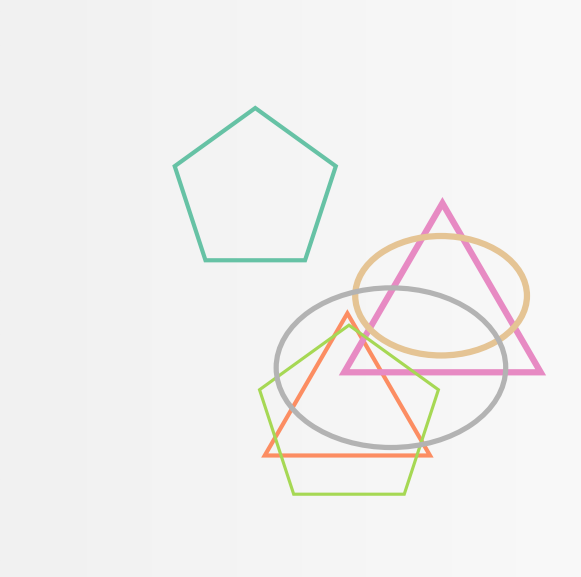[{"shape": "pentagon", "thickness": 2, "radius": 0.73, "center": [0.439, 0.666]}, {"shape": "triangle", "thickness": 2, "radius": 0.82, "center": [0.598, 0.292]}, {"shape": "triangle", "thickness": 3, "radius": 0.98, "center": [0.761, 0.452]}, {"shape": "pentagon", "thickness": 1.5, "radius": 0.81, "center": [0.6, 0.274]}, {"shape": "oval", "thickness": 3, "radius": 0.74, "center": [0.759, 0.487]}, {"shape": "oval", "thickness": 2.5, "radius": 0.99, "center": [0.673, 0.362]}]